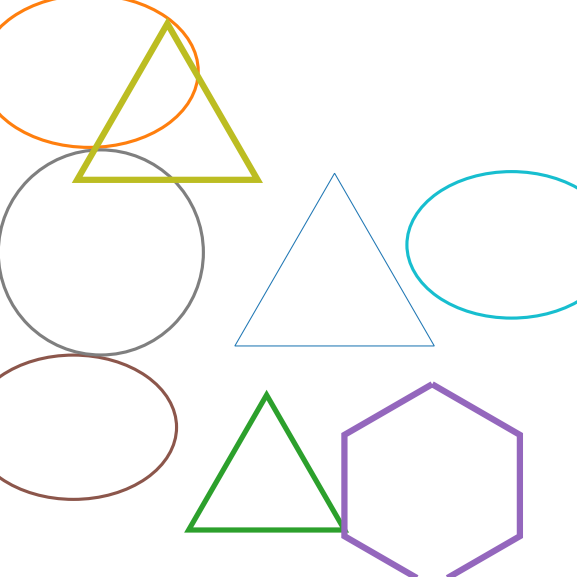[{"shape": "triangle", "thickness": 0.5, "radius": 1.0, "center": [0.579, 0.5]}, {"shape": "oval", "thickness": 1.5, "radius": 0.94, "center": [0.155, 0.876]}, {"shape": "triangle", "thickness": 2.5, "radius": 0.78, "center": [0.462, 0.159]}, {"shape": "hexagon", "thickness": 3, "radius": 0.88, "center": [0.748, 0.158]}, {"shape": "oval", "thickness": 1.5, "radius": 0.89, "center": [0.127, 0.259]}, {"shape": "circle", "thickness": 1.5, "radius": 0.89, "center": [0.175, 0.562]}, {"shape": "triangle", "thickness": 3, "radius": 0.9, "center": [0.29, 0.778]}, {"shape": "oval", "thickness": 1.5, "radius": 0.91, "center": [0.886, 0.575]}]